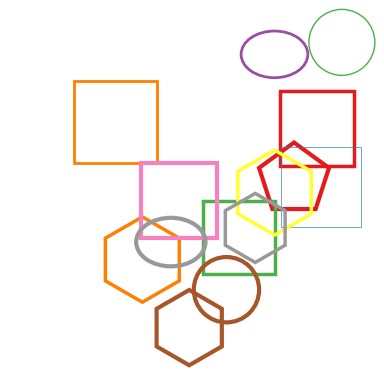[{"shape": "square", "thickness": 2.5, "radius": 0.48, "center": [0.823, 0.667]}, {"shape": "pentagon", "thickness": 3, "radius": 0.48, "center": [0.764, 0.534]}, {"shape": "square", "thickness": 0.5, "radius": 0.52, "center": [0.833, 0.514]}, {"shape": "circle", "thickness": 1, "radius": 0.43, "center": [0.888, 0.89]}, {"shape": "square", "thickness": 2.5, "radius": 0.47, "center": [0.621, 0.383]}, {"shape": "oval", "thickness": 2, "radius": 0.43, "center": [0.713, 0.859]}, {"shape": "square", "thickness": 2, "radius": 0.54, "center": [0.3, 0.683]}, {"shape": "hexagon", "thickness": 2.5, "radius": 0.55, "center": [0.37, 0.326]}, {"shape": "hexagon", "thickness": 2.5, "radius": 0.55, "center": [0.713, 0.5]}, {"shape": "circle", "thickness": 3, "radius": 0.42, "center": [0.588, 0.247]}, {"shape": "hexagon", "thickness": 3, "radius": 0.49, "center": [0.491, 0.149]}, {"shape": "square", "thickness": 3, "radius": 0.49, "center": [0.465, 0.479]}, {"shape": "oval", "thickness": 3, "radius": 0.45, "center": [0.444, 0.371]}, {"shape": "hexagon", "thickness": 2.5, "radius": 0.45, "center": [0.663, 0.408]}]